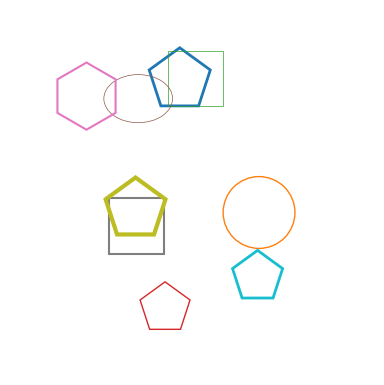[{"shape": "pentagon", "thickness": 2, "radius": 0.42, "center": [0.467, 0.792]}, {"shape": "circle", "thickness": 1, "radius": 0.47, "center": [0.673, 0.448]}, {"shape": "square", "thickness": 0.5, "radius": 0.36, "center": [0.508, 0.796]}, {"shape": "pentagon", "thickness": 1, "radius": 0.34, "center": [0.429, 0.2]}, {"shape": "oval", "thickness": 0.5, "radius": 0.45, "center": [0.359, 0.744]}, {"shape": "hexagon", "thickness": 1.5, "radius": 0.44, "center": [0.225, 0.75]}, {"shape": "square", "thickness": 1.5, "radius": 0.36, "center": [0.354, 0.413]}, {"shape": "pentagon", "thickness": 3, "radius": 0.41, "center": [0.352, 0.457]}, {"shape": "pentagon", "thickness": 2, "radius": 0.34, "center": [0.669, 0.281]}]